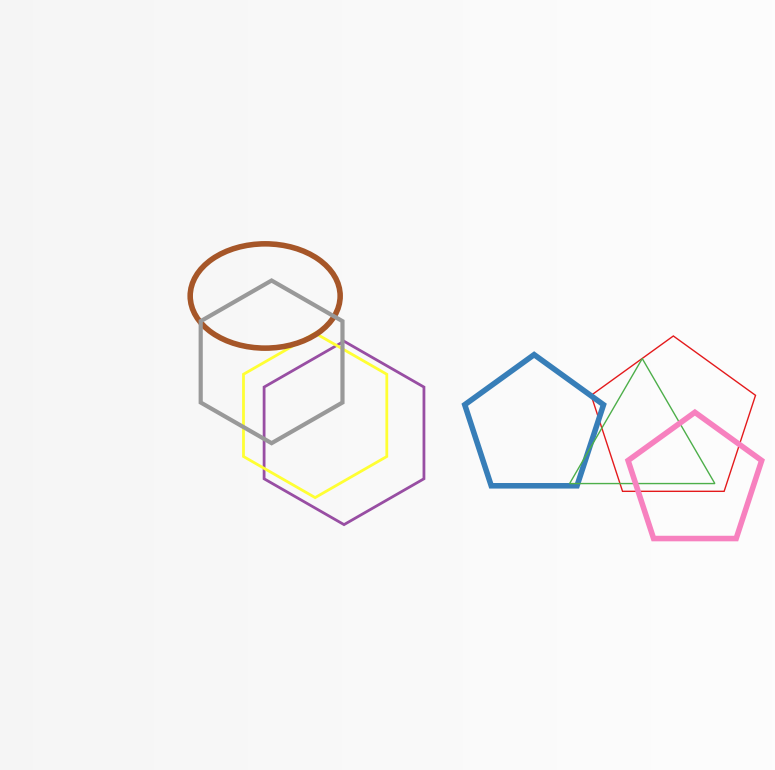[{"shape": "pentagon", "thickness": 0.5, "radius": 0.56, "center": [0.869, 0.452]}, {"shape": "pentagon", "thickness": 2, "radius": 0.47, "center": [0.689, 0.445]}, {"shape": "triangle", "thickness": 0.5, "radius": 0.54, "center": [0.829, 0.426]}, {"shape": "hexagon", "thickness": 1, "radius": 0.6, "center": [0.444, 0.438]}, {"shape": "hexagon", "thickness": 1, "radius": 0.53, "center": [0.407, 0.461]}, {"shape": "oval", "thickness": 2, "radius": 0.48, "center": [0.342, 0.616]}, {"shape": "pentagon", "thickness": 2, "radius": 0.45, "center": [0.897, 0.374]}, {"shape": "hexagon", "thickness": 1.5, "radius": 0.53, "center": [0.35, 0.53]}]